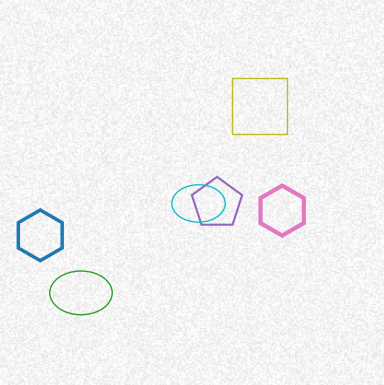[{"shape": "hexagon", "thickness": 2.5, "radius": 0.33, "center": [0.105, 0.389]}, {"shape": "oval", "thickness": 1, "radius": 0.41, "center": [0.21, 0.239]}, {"shape": "pentagon", "thickness": 1.5, "radius": 0.34, "center": [0.564, 0.472]}, {"shape": "hexagon", "thickness": 3, "radius": 0.32, "center": [0.733, 0.453]}, {"shape": "square", "thickness": 1, "radius": 0.36, "center": [0.674, 0.725]}, {"shape": "oval", "thickness": 1, "radius": 0.35, "center": [0.516, 0.472]}]